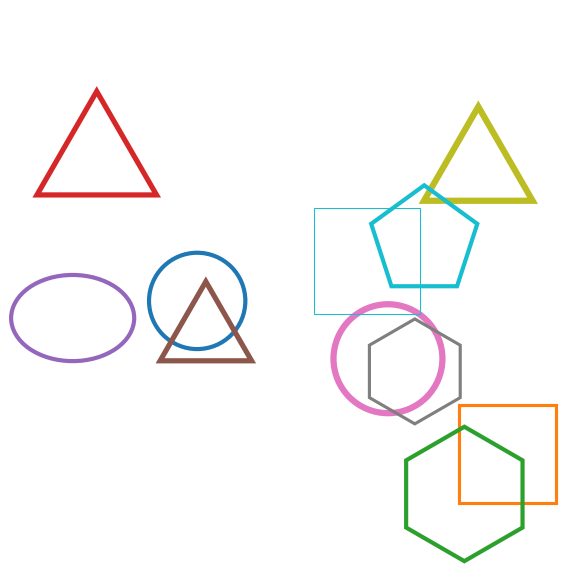[{"shape": "circle", "thickness": 2, "radius": 0.42, "center": [0.341, 0.478]}, {"shape": "square", "thickness": 1.5, "radius": 0.42, "center": [0.878, 0.213]}, {"shape": "hexagon", "thickness": 2, "radius": 0.58, "center": [0.804, 0.144]}, {"shape": "triangle", "thickness": 2.5, "radius": 0.6, "center": [0.168, 0.721]}, {"shape": "oval", "thickness": 2, "radius": 0.53, "center": [0.126, 0.448]}, {"shape": "triangle", "thickness": 2.5, "radius": 0.46, "center": [0.356, 0.42]}, {"shape": "circle", "thickness": 3, "radius": 0.47, "center": [0.672, 0.378]}, {"shape": "hexagon", "thickness": 1.5, "radius": 0.45, "center": [0.718, 0.356]}, {"shape": "triangle", "thickness": 3, "radius": 0.54, "center": [0.828, 0.706]}, {"shape": "pentagon", "thickness": 2, "radius": 0.48, "center": [0.735, 0.582]}, {"shape": "square", "thickness": 0.5, "radius": 0.46, "center": [0.636, 0.547]}]